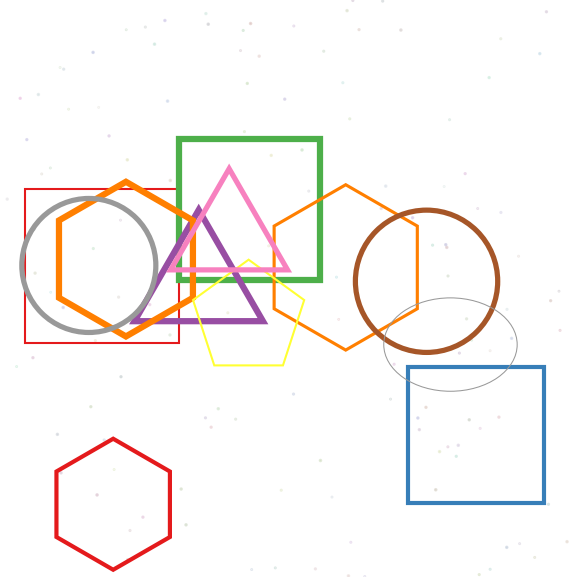[{"shape": "square", "thickness": 1, "radius": 0.67, "center": [0.176, 0.539]}, {"shape": "hexagon", "thickness": 2, "radius": 0.57, "center": [0.196, 0.126]}, {"shape": "square", "thickness": 2, "radius": 0.59, "center": [0.824, 0.246]}, {"shape": "square", "thickness": 3, "radius": 0.61, "center": [0.433, 0.636]}, {"shape": "triangle", "thickness": 3, "radius": 0.64, "center": [0.344, 0.507]}, {"shape": "hexagon", "thickness": 3, "radius": 0.67, "center": [0.218, 0.55]}, {"shape": "hexagon", "thickness": 1.5, "radius": 0.72, "center": [0.599, 0.536]}, {"shape": "pentagon", "thickness": 1, "radius": 0.51, "center": [0.43, 0.448]}, {"shape": "circle", "thickness": 2.5, "radius": 0.62, "center": [0.739, 0.512]}, {"shape": "triangle", "thickness": 2.5, "radius": 0.58, "center": [0.397, 0.59]}, {"shape": "oval", "thickness": 0.5, "radius": 0.58, "center": [0.78, 0.402]}, {"shape": "circle", "thickness": 2.5, "radius": 0.58, "center": [0.154, 0.539]}]